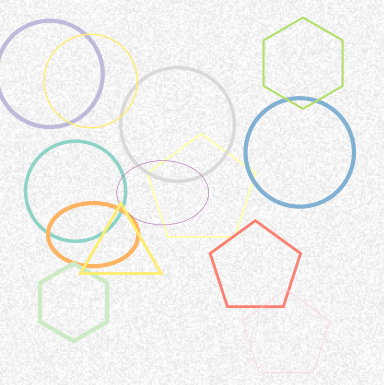[{"shape": "circle", "thickness": 2.5, "radius": 0.65, "center": [0.196, 0.503]}, {"shape": "pentagon", "thickness": 1.5, "radius": 0.74, "center": [0.523, 0.504]}, {"shape": "circle", "thickness": 3, "radius": 0.69, "center": [0.129, 0.808]}, {"shape": "pentagon", "thickness": 2, "radius": 0.62, "center": [0.663, 0.303]}, {"shape": "circle", "thickness": 3, "radius": 0.7, "center": [0.779, 0.604]}, {"shape": "oval", "thickness": 3, "radius": 0.59, "center": [0.242, 0.391]}, {"shape": "hexagon", "thickness": 1.5, "radius": 0.59, "center": [0.787, 0.836]}, {"shape": "pentagon", "thickness": 0.5, "radius": 0.6, "center": [0.743, 0.129]}, {"shape": "circle", "thickness": 2.5, "radius": 0.74, "center": [0.461, 0.677]}, {"shape": "oval", "thickness": 0.5, "radius": 0.6, "center": [0.423, 0.499]}, {"shape": "hexagon", "thickness": 3, "radius": 0.5, "center": [0.191, 0.215]}, {"shape": "triangle", "thickness": 2, "radius": 0.61, "center": [0.314, 0.35]}, {"shape": "circle", "thickness": 1, "radius": 0.61, "center": [0.235, 0.79]}]